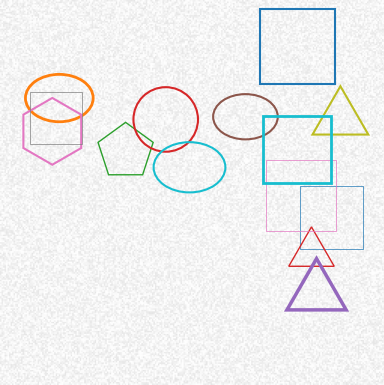[{"shape": "square", "thickness": 0.5, "radius": 0.41, "center": [0.861, 0.435]}, {"shape": "square", "thickness": 1.5, "radius": 0.48, "center": [0.773, 0.879]}, {"shape": "oval", "thickness": 2, "radius": 0.44, "center": [0.154, 0.745]}, {"shape": "pentagon", "thickness": 1, "radius": 0.38, "center": [0.326, 0.607]}, {"shape": "circle", "thickness": 1.5, "radius": 0.42, "center": [0.43, 0.69]}, {"shape": "triangle", "thickness": 1, "radius": 0.34, "center": [0.809, 0.342]}, {"shape": "triangle", "thickness": 2.5, "radius": 0.44, "center": [0.822, 0.239]}, {"shape": "oval", "thickness": 1.5, "radius": 0.42, "center": [0.638, 0.697]}, {"shape": "hexagon", "thickness": 1.5, "radius": 0.43, "center": [0.136, 0.659]}, {"shape": "square", "thickness": 0.5, "radius": 0.46, "center": [0.782, 0.493]}, {"shape": "square", "thickness": 0.5, "radius": 0.34, "center": [0.145, 0.693]}, {"shape": "triangle", "thickness": 1.5, "radius": 0.42, "center": [0.884, 0.692]}, {"shape": "oval", "thickness": 1.5, "radius": 0.47, "center": [0.492, 0.565]}, {"shape": "square", "thickness": 2, "radius": 0.44, "center": [0.772, 0.612]}]